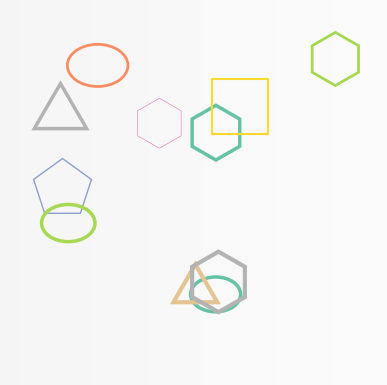[{"shape": "oval", "thickness": 2.5, "radius": 0.32, "center": [0.556, 0.235]}, {"shape": "hexagon", "thickness": 2.5, "radius": 0.35, "center": [0.557, 0.655]}, {"shape": "oval", "thickness": 2, "radius": 0.39, "center": [0.252, 0.83]}, {"shape": "pentagon", "thickness": 1, "radius": 0.39, "center": [0.161, 0.51]}, {"shape": "hexagon", "thickness": 0.5, "radius": 0.32, "center": [0.411, 0.68]}, {"shape": "hexagon", "thickness": 2, "radius": 0.35, "center": [0.865, 0.847]}, {"shape": "oval", "thickness": 2.5, "radius": 0.34, "center": [0.176, 0.421]}, {"shape": "square", "thickness": 1.5, "radius": 0.36, "center": [0.619, 0.723]}, {"shape": "triangle", "thickness": 3, "radius": 0.33, "center": [0.504, 0.248]}, {"shape": "hexagon", "thickness": 3, "radius": 0.39, "center": [0.564, 0.268]}, {"shape": "triangle", "thickness": 2.5, "radius": 0.39, "center": [0.156, 0.705]}]